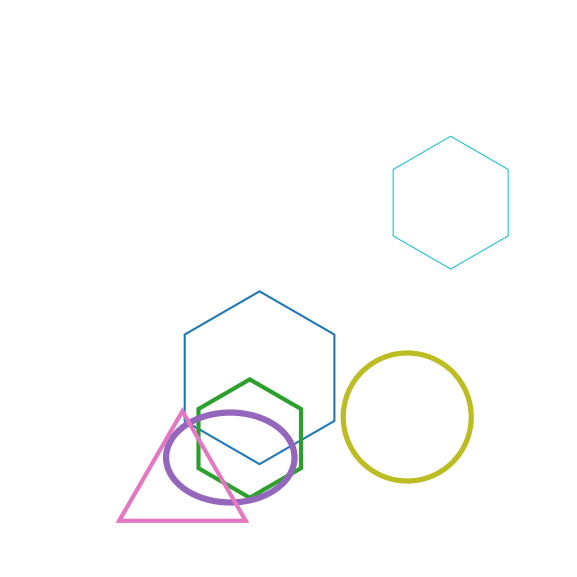[{"shape": "hexagon", "thickness": 1, "radius": 0.75, "center": [0.449, 0.345]}, {"shape": "hexagon", "thickness": 2, "radius": 0.51, "center": [0.432, 0.24]}, {"shape": "oval", "thickness": 3, "radius": 0.56, "center": [0.399, 0.207]}, {"shape": "triangle", "thickness": 2, "radius": 0.63, "center": [0.316, 0.161]}, {"shape": "circle", "thickness": 2.5, "radius": 0.55, "center": [0.705, 0.277]}, {"shape": "hexagon", "thickness": 0.5, "radius": 0.57, "center": [0.78, 0.648]}]